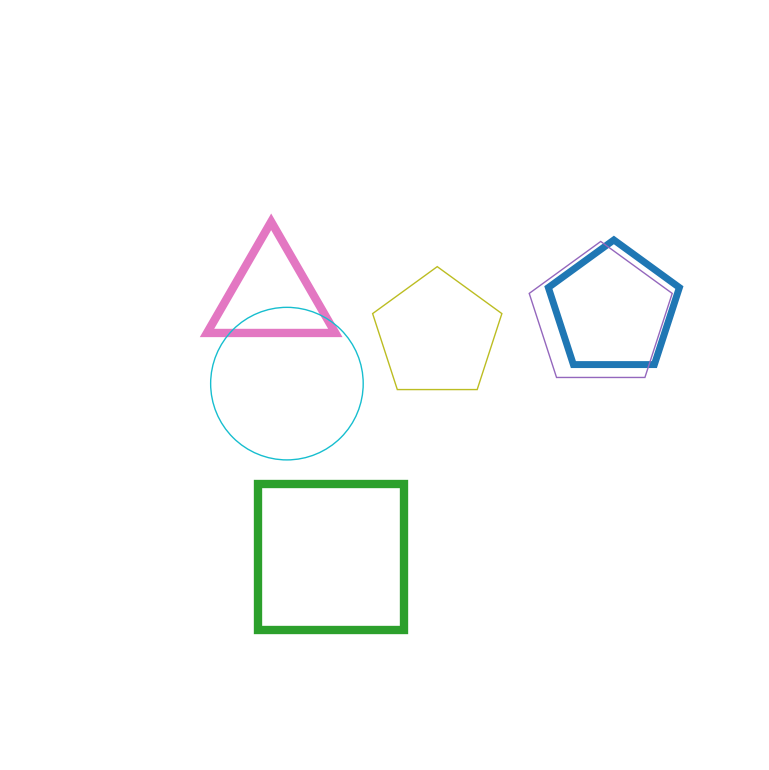[{"shape": "pentagon", "thickness": 2.5, "radius": 0.45, "center": [0.797, 0.599]}, {"shape": "square", "thickness": 3, "radius": 0.47, "center": [0.43, 0.277]}, {"shape": "pentagon", "thickness": 0.5, "radius": 0.49, "center": [0.78, 0.589]}, {"shape": "triangle", "thickness": 3, "radius": 0.48, "center": [0.352, 0.616]}, {"shape": "pentagon", "thickness": 0.5, "radius": 0.44, "center": [0.568, 0.565]}, {"shape": "circle", "thickness": 0.5, "radius": 0.5, "center": [0.373, 0.502]}]